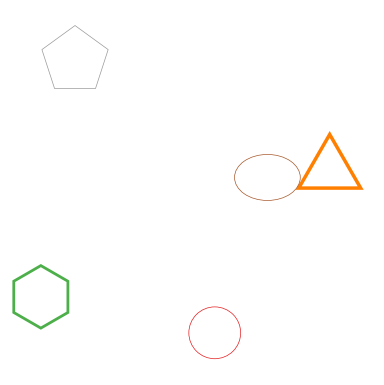[{"shape": "circle", "thickness": 0.5, "radius": 0.34, "center": [0.558, 0.136]}, {"shape": "hexagon", "thickness": 2, "radius": 0.41, "center": [0.106, 0.229]}, {"shape": "triangle", "thickness": 2.5, "radius": 0.46, "center": [0.856, 0.558]}, {"shape": "oval", "thickness": 0.5, "radius": 0.43, "center": [0.695, 0.539]}, {"shape": "pentagon", "thickness": 0.5, "radius": 0.45, "center": [0.195, 0.843]}]